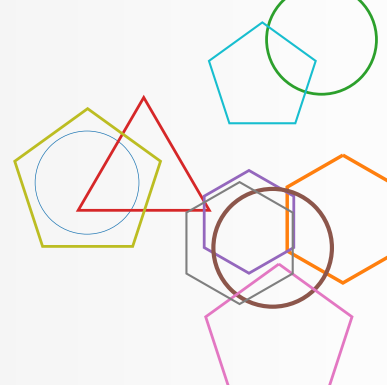[{"shape": "circle", "thickness": 0.5, "radius": 0.67, "center": [0.225, 0.526]}, {"shape": "hexagon", "thickness": 2.5, "radius": 0.83, "center": [0.885, 0.431]}, {"shape": "circle", "thickness": 2, "radius": 0.71, "center": [0.83, 0.897]}, {"shape": "triangle", "thickness": 2, "radius": 0.98, "center": [0.371, 0.551]}, {"shape": "hexagon", "thickness": 2, "radius": 0.67, "center": [0.643, 0.424]}, {"shape": "circle", "thickness": 3, "radius": 0.76, "center": [0.704, 0.356]}, {"shape": "pentagon", "thickness": 2, "radius": 0.99, "center": [0.72, 0.116]}, {"shape": "hexagon", "thickness": 1.5, "radius": 0.79, "center": [0.618, 0.369]}, {"shape": "pentagon", "thickness": 2, "radius": 0.99, "center": [0.226, 0.52]}, {"shape": "pentagon", "thickness": 1.5, "radius": 0.72, "center": [0.677, 0.797]}]